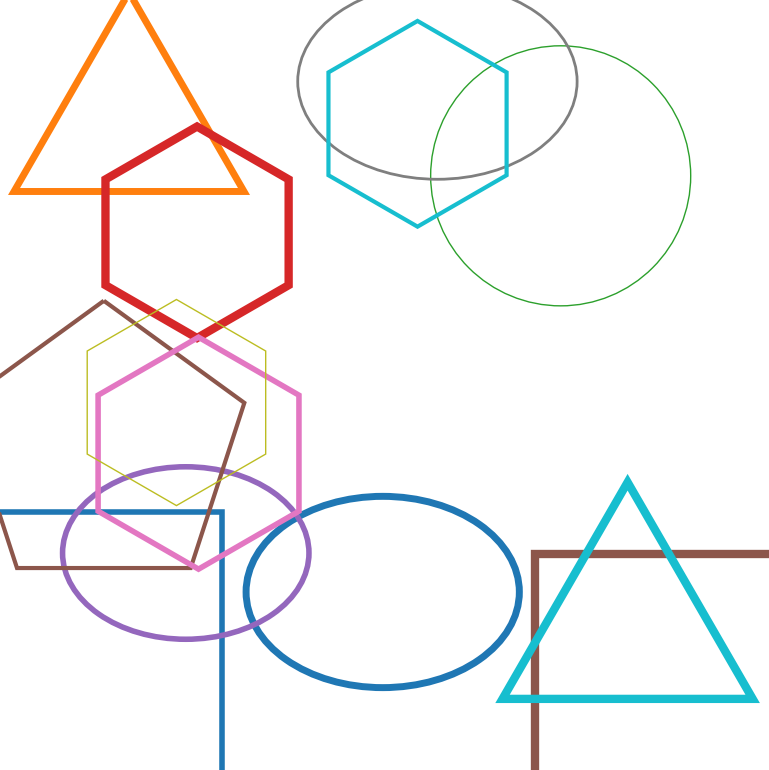[{"shape": "oval", "thickness": 2.5, "radius": 0.89, "center": [0.497, 0.231]}, {"shape": "square", "thickness": 2, "radius": 0.87, "center": [0.114, 0.161]}, {"shape": "triangle", "thickness": 2.5, "radius": 0.86, "center": [0.168, 0.838]}, {"shape": "circle", "thickness": 0.5, "radius": 0.84, "center": [0.728, 0.772]}, {"shape": "hexagon", "thickness": 3, "radius": 0.69, "center": [0.256, 0.698]}, {"shape": "oval", "thickness": 2, "radius": 0.8, "center": [0.241, 0.282]}, {"shape": "square", "thickness": 3, "radius": 0.82, "center": [0.859, 0.116]}, {"shape": "pentagon", "thickness": 1.5, "radius": 0.96, "center": [0.135, 0.418]}, {"shape": "hexagon", "thickness": 2, "radius": 0.75, "center": [0.258, 0.411]}, {"shape": "oval", "thickness": 1, "radius": 0.91, "center": [0.568, 0.894]}, {"shape": "hexagon", "thickness": 0.5, "radius": 0.67, "center": [0.229, 0.477]}, {"shape": "hexagon", "thickness": 1.5, "radius": 0.67, "center": [0.542, 0.839]}, {"shape": "triangle", "thickness": 3, "radius": 0.94, "center": [0.815, 0.186]}]